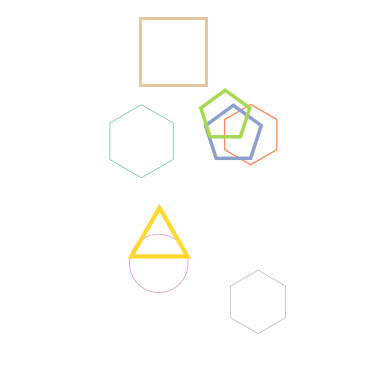[{"shape": "hexagon", "thickness": 0.5, "radius": 0.47, "center": [0.368, 0.633]}, {"shape": "hexagon", "thickness": 1, "radius": 0.39, "center": [0.651, 0.65]}, {"shape": "pentagon", "thickness": 2.5, "radius": 0.38, "center": [0.606, 0.65]}, {"shape": "circle", "thickness": 0.5, "radius": 0.38, "center": [0.412, 0.316]}, {"shape": "pentagon", "thickness": 2.5, "radius": 0.33, "center": [0.585, 0.699]}, {"shape": "triangle", "thickness": 3, "radius": 0.42, "center": [0.414, 0.376]}, {"shape": "square", "thickness": 2, "radius": 0.43, "center": [0.449, 0.866]}, {"shape": "hexagon", "thickness": 0.5, "radius": 0.41, "center": [0.67, 0.216]}]